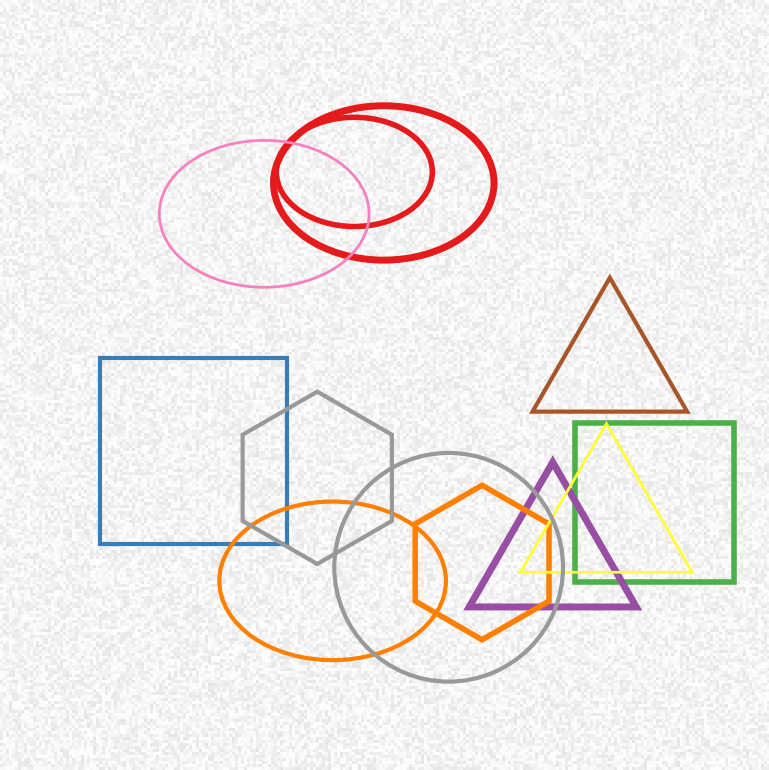[{"shape": "oval", "thickness": 2, "radius": 0.51, "center": [0.46, 0.777]}, {"shape": "oval", "thickness": 2.5, "radius": 0.72, "center": [0.498, 0.762]}, {"shape": "square", "thickness": 1.5, "radius": 0.6, "center": [0.251, 0.414]}, {"shape": "square", "thickness": 2, "radius": 0.52, "center": [0.85, 0.348]}, {"shape": "triangle", "thickness": 2.5, "radius": 0.63, "center": [0.718, 0.274]}, {"shape": "hexagon", "thickness": 2, "radius": 0.5, "center": [0.626, 0.269]}, {"shape": "oval", "thickness": 1.5, "radius": 0.74, "center": [0.432, 0.246]}, {"shape": "triangle", "thickness": 1, "radius": 0.64, "center": [0.788, 0.321]}, {"shape": "triangle", "thickness": 1.5, "radius": 0.58, "center": [0.792, 0.523]}, {"shape": "oval", "thickness": 1, "radius": 0.68, "center": [0.343, 0.722]}, {"shape": "circle", "thickness": 1.5, "radius": 0.74, "center": [0.583, 0.263]}, {"shape": "hexagon", "thickness": 1.5, "radius": 0.56, "center": [0.412, 0.379]}]